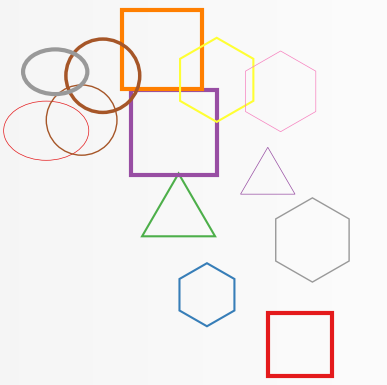[{"shape": "square", "thickness": 3, "radius": 0.41, "center": [0.774, 0.106]}, {"shape": "oval", "thickness": 0.5, "radius": 0.55, "center": [0.119, 0.66]}, {"shape": "hexagon", "thickness": 1.5, "radius": 0.41, "center": [0.534, 0.234]}, {"shape": "triangle", "thickness": 1.5, "radius": 0.54, "center": [0.461, 0.441]}, {"shape": "triangle", "thickness": 0.5, "radius": 0.41, "center": [0.691, 0.536]}, {"shape": "square", "thickness": 3, "radius": 0.55, "center": [0.449, 0.656]}, {"shape": "square", "thickness": 3, "radius": 0.51, "center": [0.418, 0.871]}, {"shape": "hexagon", "thickness": 1.5, "radius": 0.55, "center": [0.559, 0.793]}, {"shape": "circle", "thickness": 2.5, "radius": 0.48, "center": [0.265, 0.803]}, {"shape": "circle", "thickness": 1, "radius": 0.46, "center": [0.211, 0.688]}, {"shape": "hexagon", "thickness": 0.5, "radius": 0.52, "center": [0.724, 0.763]}, {"shape": "oval", "thickness": 3, "radius": 0.41, "center": [0.142, 0.814]}, {"shape": "hexagon", "thickness": 1, "radius": 0.55, "center": [0.806, 0.377]}]